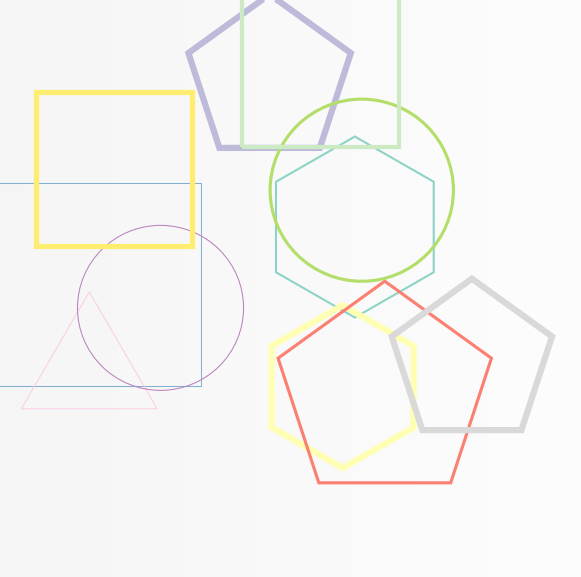[{"shape": "hexagon", "thickness": 1, "radius": 0.78, "center": [0.61, 0.606]}, {"shape": "hexagon", "thickness": 3, "radius": 0.7, "center": [0.589, 0.33]}, {"shape": "pentagon", "thickness": 3, "radius": 0.73, "center": [0.464, 0.862]}, {"shape": "pentagon", "thickness": 1.5, "radius": 0.96, "center": [0.662, 0.319]}, {"shape": "square", "thickness": 0.5, "radius": 0.88, "center": [0.171, 0.506]}, {"shape": "circle", "thickness": 1.5, "radius": 0.79, "center": [0.622, 0.67]}, {"shape": "triangle", "thickness": 0.5, "radius": 0.67, "center": [0.154, 0.359]}, {"shape": "pentagon", "thickness": 3, "radius": 0.72, "center": [0.812, 0.372]}, {"shape": "circle", "thickness": 0.5, "radius": 0.71, "center": [0.276, 0.466]}, {"shape": "square", "thickness": 2, "radius": 0.67, "center": [0.552, 0.879]}, {"shape": "square", "thickness": 2.5, "radius": 0.67, "center": [0.196, 0.706]}]